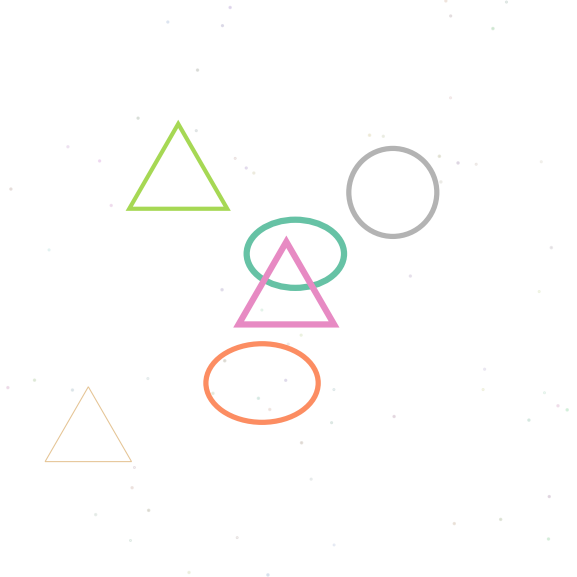[{"shape": "oval", "thickness": 3, "radius": 0.42, "center": [0.511, 0.56]}, {"shape": "oval", "thickness": 2.5, "radius": 0.49, "center": [0.454, 0.336]}, {"shape": "triangle", "thickness": 3, "radius": 0.48, "center": [0.496, 0.485]}, {"shape": "triangle", "thickness": 2, "radius": 0.49, "center": [0.309, 0.687]}, {"shape": "triangle", "thickness": 0.5, "radius": 0.43, "center": [0.153, 0.243]}, {"shape": "circle", "thickness": 2.5, "radius": 0.38, "center": [0.68, 0.666]}]